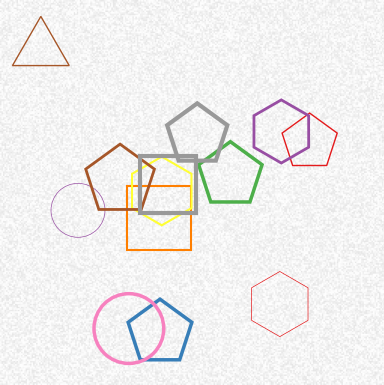[{"shape": "hexagon", "thickness": 0.5, "radius": 0.42, "center": [0.727, 0.21]}, {"shape": "pentagon", "thickness": 1, "radius": 0.38, "center": [0.804, 0.631]}, {"shape": "pentagon", "thickness": 2.5, "radius": 0.44, "center": [0.416, 0.136]}, {"shape": "pentagon", "thickness": 2.5, "radius": 0.43, "center": [0.598, 0.545]}, {"shape": "hexagon", "thickness": 2, "radius": 0.41, "center": [0.731, 0.659]}, {"shape": "circle", "thickness": 0.5, "radius": 0.35, "center": [0.203, 0.454]}, {"shape": "square", "thickness": 1.5, "radius": 0.42, "center": [0.413, 0.434]}, {"shape": "hexagon", "thickness": 1.5, "radius": 0.45, "center": [0.42, 0.504]}, {"shape": "triangle", "thickness": 1, "radius": 0.43, "center": [0.106, 0.872]}, {"shape": "pentagon", "thickness": 2, "radius": 0.47, "center": [0.312, 0.532]}, {"shape": "circle", "thickness": 2.5, "radius": 0.45, "center": [0.335, 0.147]}, {"shape": "pentagon", "thickness": 3, "radius": 0.41, "center": [0.512, 0.649]}, {"shape": "square", "thickness": 3, "radius": 0.37, "center": [0.437, 0.521]}]